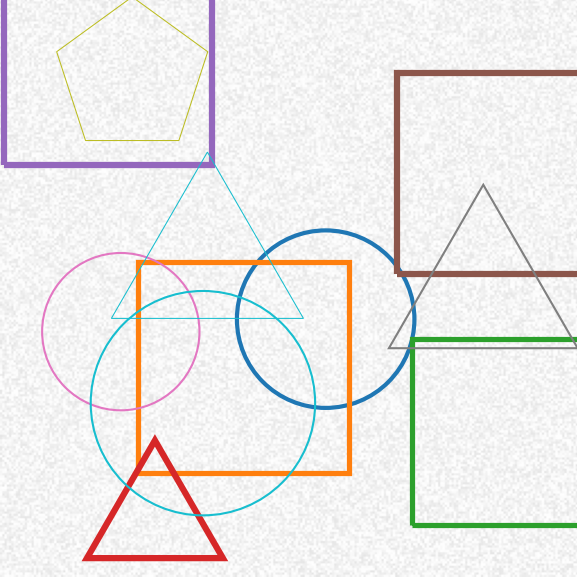[{"shape": "circle", "thickness": 2, "radius": 0.77, "center": [0.564, 0.446]}, {"shape": "square", "thickness": 2.5, "radius": 0.91, "center": [0.422, 0.363]}, {"shape": "square", "thickness": 2.5, "radius": 0.81, "center": [0.874, 0.251]}, {"shape": "triangle", "thickness": 3, "radius": 0.68, "center": [0.268, 0.101]}, {"shape": "square", "thickness": 3, "radius": 0.9, "center": [0.187, 0.895]}, {"shape": "square", "thickness": 3, "radius": 0.87, "center": [0.86, 0.699]}, {"shape": "circle", "thickness": 1, "radius": 0.68, "center": [0.209, 0.425]}, {"shape": "triangle", "thickness": 1, "radius": 0.94, "center": [0.837, 0.491]}, {"shape": "pentagon", "thickness": 0.5, "radius": 0.69, "center": [0.229, 0.867]}, {"shape": "circle", "thickness": 1, "radius": 0.97, "center": [0.351, 0.301]}, {"shape": "triangle", "thickness": 0.5, "radius": 0.96, "center": [0.359, 0.544]}]